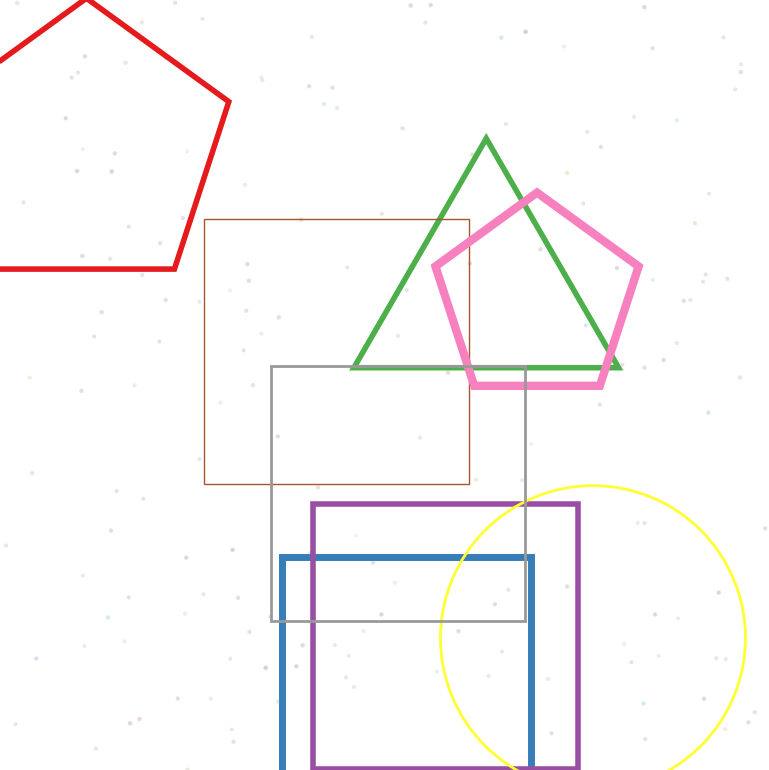[{"shape": "pentagon", "thickness": 2, "radius": 0.97, "center": [0.112, 0.808]}, {"shape": "square", "thickness": 2.5, "radius": 0.81, "center": [0.528, 0.115]}, {"shape": "triangle", "thickness": 2, "radius": 0.99, "center": [0.631, 0.622]}, {"shape": "square", "thickness": 2, "radius": 0.86, "center": [0.579, 0.173]}, {"shape": "circle", "thickness": 1, "radius": 0.99, "center": [0.77, 0.171]}, {"shape": "square", "thickness": 0.5, "radius": 0.86, "center": [0.437, 0.544]}, {"shape": "pentagon", "thickness": 3, "radius": 0.69, "center": [0.697, 0.611]}, {"shape": "square", "thickness": 1, "radius": 0.83, "center": [0.517, 0.359]}]